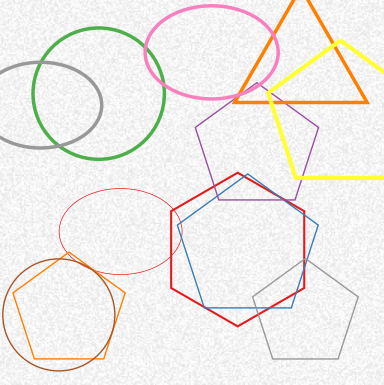[{"shape": "hexagon", "thickness": 1.5, "radius": 1.0, "center": [0.617, 0.352]}, {"shape": "oval", "thickness": 0.5, "radius": 0.8, "center": [0.313, 0.399]}, {"shape": "pentagon", "thickness": 1, "radius": 0.96, "center": [0.644, 0.356]}, {"shape": "circle", "thickness": 2.5, "radius": 0.85, "center": [0.256, 0.757]}, {"shape": "pentagon", "thickness": 1, "radius": 0.84, "center": [0.667, 0.617]}, {"shape": "pentagon", "thickness": 1, "radius": 0.77, "center": [0.179, 0.192]}, {"shape": "triangle", "thickness": 2.5, "radius": 0.99, "center": [0.781, 0.833]}, {"shape": "pentagon", "thickness": 3, "radius": 0.99, "center": [0.884, 0.698]}, {"shape": "circle", "thickness": 1, "radius": 0.73, "center": [0.153, 0.182]}, {"shape": "oval", "thickness": 2.5, "radius": 0.86, "center": [0.55, 0.864]}, {"shape": "pentagon", "thickness": 1, "radius": 0.72, "center": [0.793, 0.184]}, {"shape": "oval", "thickness": 2.5, "radius": 0.8, "center": [0.105, 0.727]}]